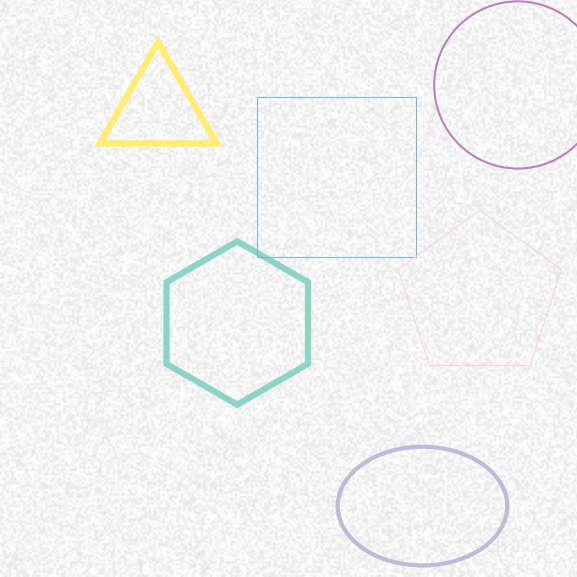[{"shape": "hexagon", "thickness": 3, "radius": 0.71, "center": [0.411, 0.44]}, {"shape": "oval", "thickness": 2, "radius": 0.73, "center": [0.732, 0.123]}, {"shape": "square", "thickness": 0.5, "radius": 0.69, "center": [0.583, 0.693]}, {"shape": "pentagon", "thickness": 0.5, "radius": 0.74, "center": [0.831, 0.486]}, {"shape": "circle", "thickness": 1, "radius": 0.72, "center": [0.897, 0.852]}, {"shape": "triangle", "thickness": 3, "radius": 0.58, "center": [0.274, 0.809]}]